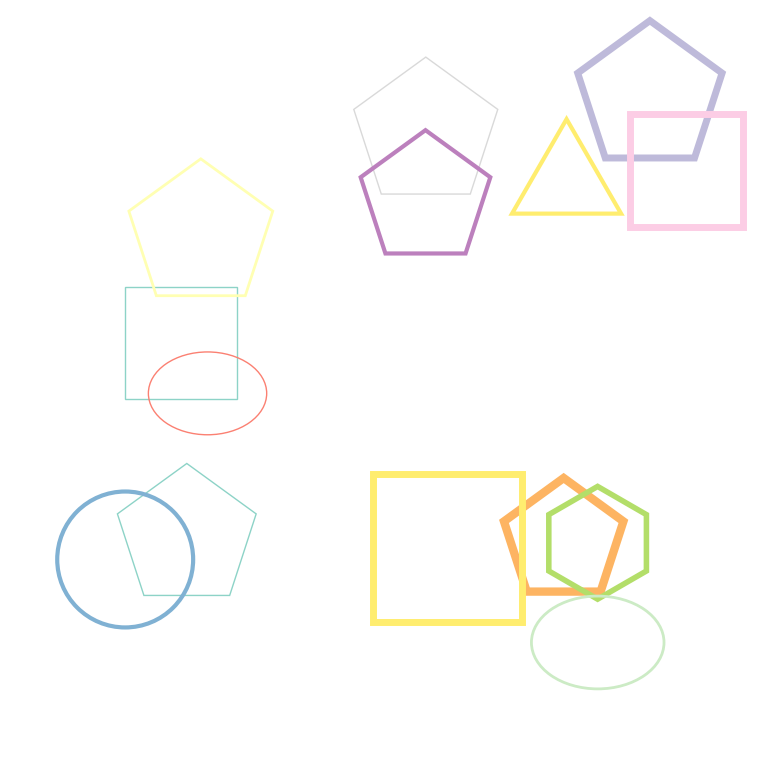[{"shape": "pentagon", "thickness": 0.5, "radius": 0.47, "center": [0.243, 0.303]}, {"shape": "square", "thickness": 0.5, "radius": 0.36, "center": [0.235, 0.554]}, {"shape": "pentagon", "thickness": 1, "radius": 0.49, "center": [0.261, 0.695]}, {"shape": "pentagon", "thickness": 2.5, "radius": 0.49, "center": [0.844, 0.875]}, {"shape": "oval", "thickness": 0.5, "radius": 0.38, "center": [0.27, 0.489]}, {"shape": "circle", "thickness": 1.5, "radius": 0.44, "center": [0.163, 0.273]}, {"shape": "pentagon", "thickness": 3, "radius": 0.41, "center": [0.732, 0.298]}, {"shape": "hexagon", "thickness": 2, "radius": 0.37, "center": [0.776, 0.295]}, {"shape": "square", "thickness": 2.5, "radius": 0.37, "center": [0.892, 0.778]}, {"shape": "pentagon", "thickness": 0.5, "radius": 0.49, "center": [0.553, 0.828]}, {"shape": "pentagon", "thickness": 1.5, "radius": 0.44, "center": [0.553, 0.742]}, {"shape": "oval", "thickness": 1, "radius": 0.43, "center": [0.776, 0.166]}, {"shape": "triangle", "thickness": 1.5, "radius": 0.41, "center": [0.736, 0.763]}, {"shape": "square", "thickness": 2.5, "radius": 0.48, "center": [0.581, 0.289]}]